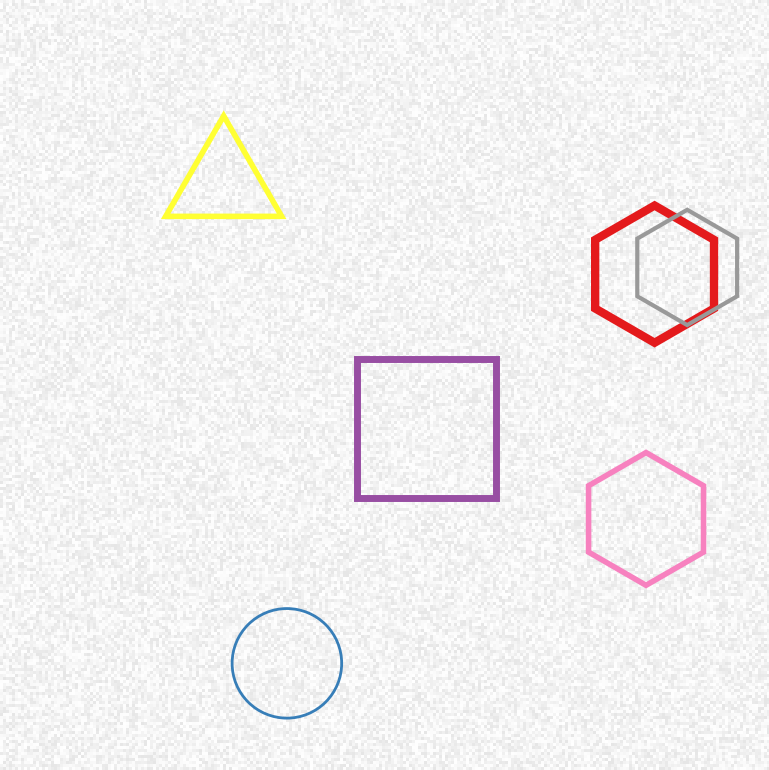[{"shape": "hexagon", "thickness": 3, "radius": 0.45, "center": [0.85, 0.644]}, {"shape": "circle", "thickness": 1, "radius": 0.36, "center": [0.373, 0.139]}, {"shape": "square", "thickness": 2.5, "radius": 0.45, "center": [0.554, 0.443]}, {"shape": "triangle", "thickness": 2, "radius": 0.43, "center": [0.29, 0.763]}, {"shape": "hexagon", "thickness": 2, "radius": 0.43, "center": [0.839, 0.326]}, {"shape": "hexagon", "thickness": 1.5, "radius": 0.37, "center": [0.892, 0.653]}]